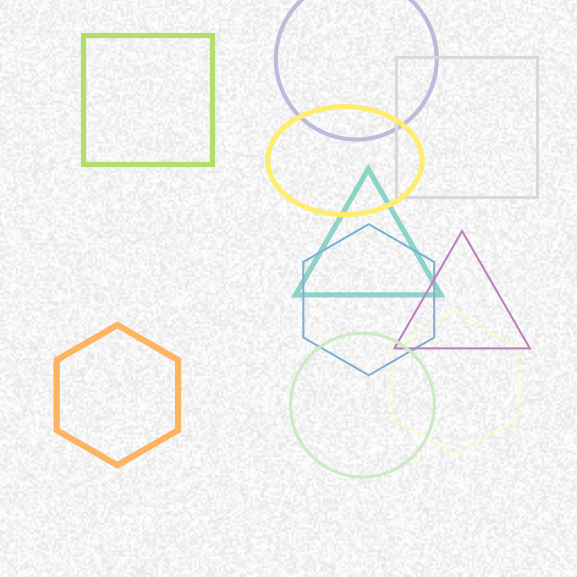[{"shape": "triangle", "thickness": 2.5, "radius": 0.73, "center": [0.638, 0.561]}, {"shape": "hexagon", "thickness": 0.5, "radius": 0.62, "center": [0.788, 0.335]}, {"shape": "circle", "thickness": 2, "radius": 0.7, "center": [0.617, 0.897]}, {"shape": "hexagon", "thickness": 1, "radius": 0.65, "center": [0.639, 0.48]}, {"shape": "hexagon", "thickness": 3, "radius": 0.61, "center": [0.203, 0.315]}, {"shape": "square", "thickness": 2.5, "radius": 0.56, "center": [0.255, 0.827]}, {"shape": "square", "thickness": 1.5, "radius": 0.61, "center": [0.808, 0.779]}, {"shape": "triangle", "thickness": 1, "radius": 0.68, "center": [0.8, 0.464]}, {"shape": "circle", "thickness": 1.5, "radius": 0.62, "center": [0.628, 0.298]}, {"shape": "oval", "thickness": 2.5, "radius": 0.67, "center": [0.597, 0.721]}]